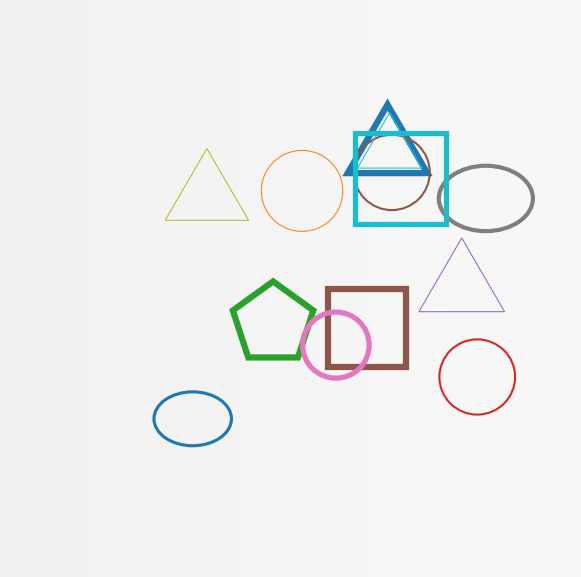[{"shape": "oval", "thickness": 1.5, "radius": 0.33, "center": [0.332, 0.274]}, {"shape": "triangle", "thickness": 3, "radius": 0.4, "center": [0.667, 0.739]}, {"shape": "circle", "thickness": 0.5, "radius": 0.35, "center": [0.52, 0.669]}, {"shape": "pentagon", "thickness": 3, "radius": 0.36, "center": [0.47, 0.439]}, {"shape": "circle", "thickness": 1, "radius": 0.33, "center": [0.821, 0.346]}, {"shape": "triangle", "thickness": 0.5, "radius": 0.43, "center": [0.794, 0.502]}, {"shape": "square", "thickness": 3, "radius": 0.34, "center": [0.632, 0.431]}, {"shape": "circle", "thickness": 1, "radius": 0.33, "center": [0.674, 0.701]}, {"shape": "circle", "thickness": 2.5, "radius": 0.29, "center": [0.578, 0.402]}, {"shape": "oval", "thickness": 2, "radius": 0.4, "center": [0.836, 0.655]}, {"shape": "triangle", "thickness": 0.5, "radius": 0.41, "center": [0.356, 0.659]}, {"shape": "triangle", "thickness": 0.5, "radius": 0.32, "center": [0.671, 0.74]}, {"shape": "square", "thickness": 2.5, "radius": 0.39, "center": [0.69, 0.69]}]